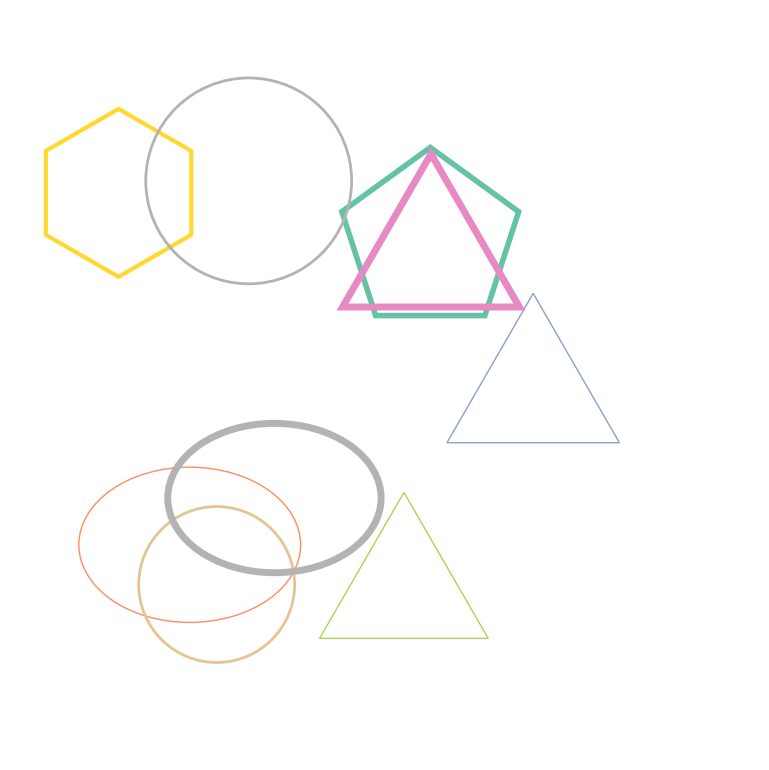[{"shape": "pentagon", "thickness": 2, "radius": 0.6, "center": [0.559, 0.688]}, {"shape": "oval", "thickness": 0.5, "radius": 0.72, "center": [0.246, 0.292]}, {"shape": "triangle", "thickness": 0.5, "radius": 0.65, "center": [0.692, 0.49]}, {"shape": "triangle", "thickness": 2.5, "radius": 0.66, "center": [0.56, 0.668]}, {"shape": "triangle", "thickness": 0.5, "radius": 0.63, "center": [0.525, 0.234]}, {"shape": "hexagon", "thickness": 1.5, "radius": 0.55, "center": [0.154, 0.75]}, {"shape": "circle", "thickness": 1, "radius": 0.51, "center": [0.281, 0.241]}, {"shape": "circle", "thickness": 1, "radius": 0.67, "center": [0.323, 0.765]}, {"shape": "oval", "thickness": 2.5, "radius": 0.69, "center": [0.356, 0.353]}]